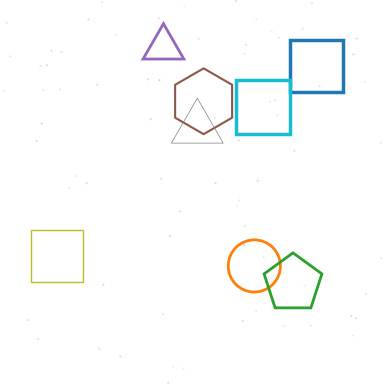[{"shape": "square", "thickness": 2.5, "radius": 0.34, "center": [0.822, 0.829]}, {"shape": "circle", "thickness": 2, "radius": 0.34, "center": [0.661, 0.309]}, {"shape": "pentagon", "thickness": 2, "radius": 0.39, "center": [0.761, 0.264]}, {"shape": "triangle", "thickness": 2, "radius": 0.31, "center": [0.425, 0.877]}, {"shape": "hexagon", "thickness": 1.5, "radius": 0.43, "center": [0.529, 0.737]}, {"shape": "triangle", "thickness": 0.5, "radius": 0.39, "center": [0.513, 0.667]}, {"shape": "square", "thickness": 1, "radius": 0.34, "center": [0.148, 0.336]}, {"shape": "square", "thickness": 2.5, "radius": 0.35, "center": [0.683, 0.722]}]